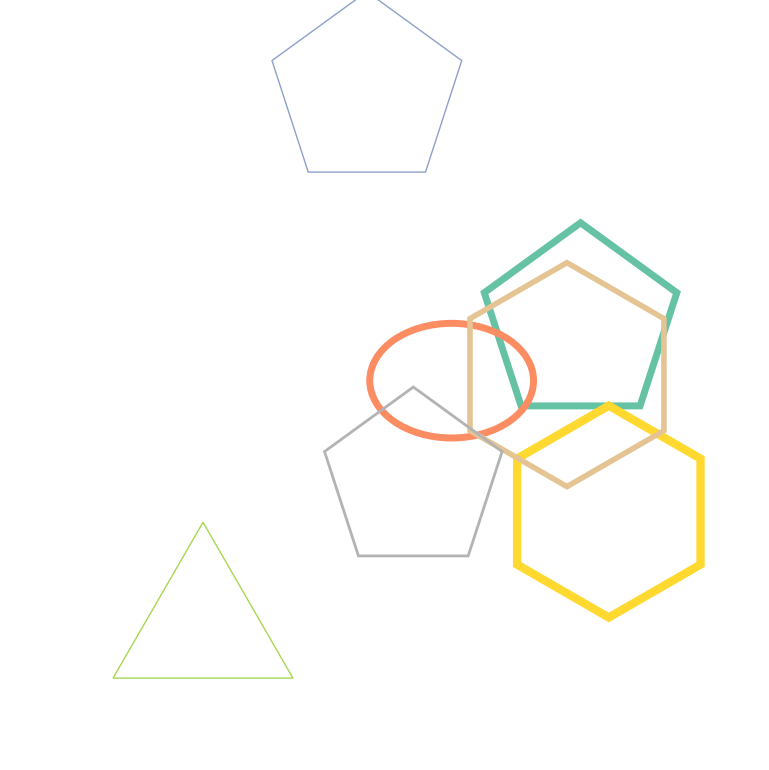[{"shape": "pentagon", "thickness": 2.5, "radius": 0.66, "center": [0.754, 0.579]}, {"shape": "oval", "thickness": 2.5, "radius": 0.53, "center": [0.587, 0.506]}, {"shape": "pentagon", "thickness": 0.5, "radius": 0.65, "center": [0.476, 0.881]}, {"shape": "triangle", "thickness": 0.5, "radius": 0.67, "center": [0.264, 0.187]}, {"shape": "hexagon", "thickness": 3, "radius": 0.69, "center": [0.791, 0.336]}, {"shape": "hexagon", "thickness": 2, "radius": 0.73, "center": [0.736, 0.513]}, {"shape": "pentagon", "thickness": 1, "radius": 0.61, "center": [0.537, 0.376]}]